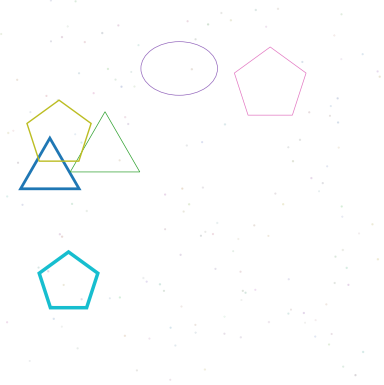[{"shape": "triangle", "thickness": 2, "radius": 0.44, "center": [0.129, 0.553]}, {"shape": "triangle", "thickness": 0.5, "radius": 0.52, "center": [0.273, 0.606]}, {"shape": "oval", "thickness": 0.5, "radius": 0.5, "center": [0.465, 0.822]}, {"shape": "pentagon", "thickness": 0.5, "radius": 0.49, "center": [0.702, 0.78]}, {"shape": "pentagon", "thickness": 1, "radius": 0.44, "center": [0.153, 0.652]}, {"shape": "pentagon", "thickness": 2.5, "radius": 0.4, "center": [0.178, 0.266]}]